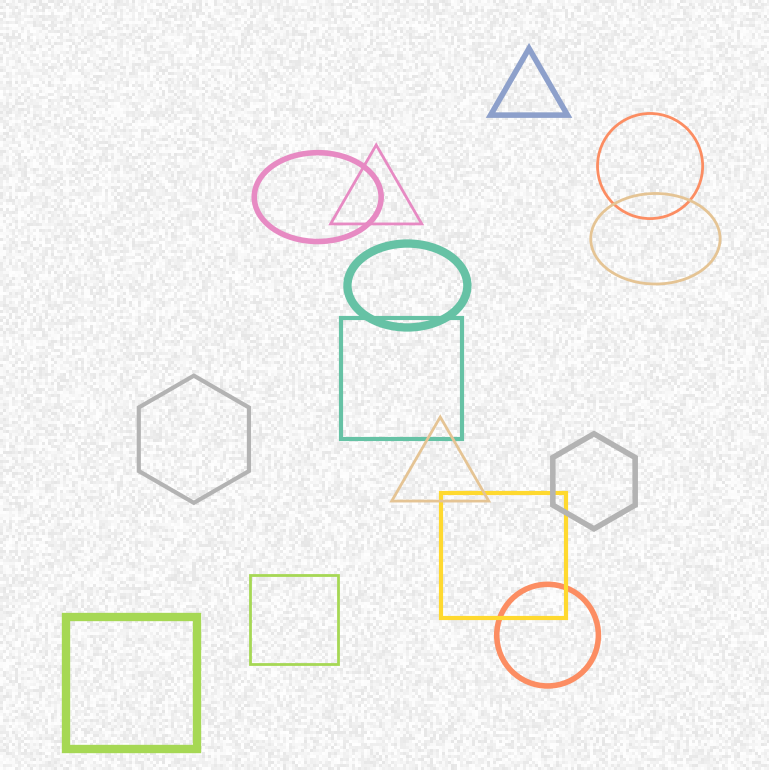[{"shape": "oval", "thickness": 3, "radius": 0.39, "center": [0.529, 0.629]}, {"shape": "square", "thickness": 1.5, "radius": 0.39, "center": [0.521, 0.508]}, {"shape": "circle", "thickness": 1, "radius": 0.34, "center": [0.844, 0.784]}, {"shape": "circle", "thickness": 2, "radius": 0.33, "center": [0.711, 0.175]}, {"shape": "triangle", "thickness": 2, "radius": 0.29, "center": [0.687, 0.879]}, {"shape": "triangle", "thickness": 1, "radius": 0.34, "center": [0.489, 0.743]}, {"shape": "oval", "thickness": 2, "radius": 0.41, "center": [0.413, 0.744]}, {"shape": "square", "thickness": 1, "radius": 0.29, "center": [0.381, 0.195]}, {"shape": "square", "thickness": 3, "radius": 0.43, "center": [0.171, 0.113]}, {"shape": "square", "thickness": 1.5, "radius": 0.41, "center": [0.653, 0.279]}, {"shape": "oval", "thickness": 1, "radius": 0.42, "center": [0.851, 0.69]}, {"shape": "triangle", "thickness": 1, "radius": 0.36, "center": [0.572, 0.386]}, {"shape": "hexagon", "thickness": 1.5, "radius": 0.41, "center": [0.252, 0.43]}, {"shape": "hexagon", "thickness": 2, "radius": 0.31, "center": [0.771, 0.375]}]